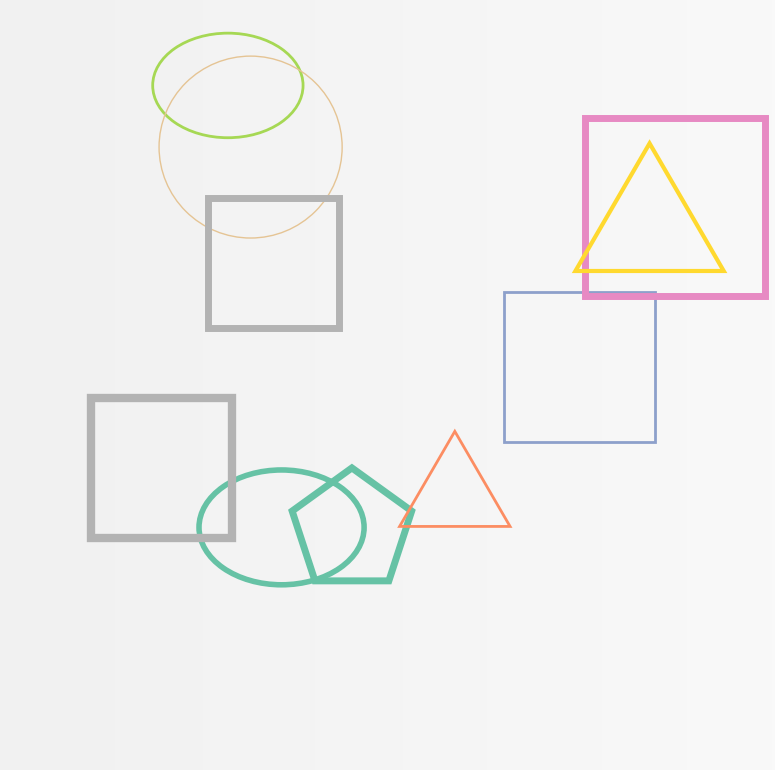[{"shape": "oval", "thickness": 2, "radius": 0.53, "center": [0.363, 0.315]}, {"shape": "pentagon", "thickness": 2.5, "radius": 0.41, "center": [0.454, 0.311]}, {"shape": "triangle", "thickness": 1, "radius": 0.41, "center": [0.587, 0.357]}, {"shape": "square", "thickness": 1, "radius": 0.49, "center": [0.748, 0.523]}, {"shape": "square", "thickness": 2.5, "radius": 0.58, "center": [0.871, 0.731]}, {"shape": "oval", "thickness": 1, "radius": 0.49, "center": [0.294, 0.889]}, {"shape": "triangle", "thickness": 1.5, "radius": 0.55, "center": [0.838, 0.703]}, {"shape": "circle", "thickness": 0.5, "radius": 0.59, "center": [0.323, 0.809]}, {"shape": "square", "thickness": 2.5, "radius": 0.42, "center": [0.353, 0.659]}, {"shape": "square", "thickness": 3, "radius": 0.45, "center": [0.209, 0.392]}]